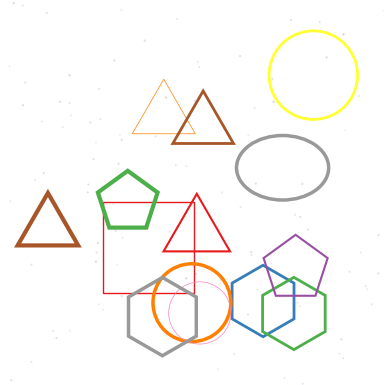[{"shape": "triangle", "thickness": 1.5, "radius": 0.5, "center": [0.511, 0.397]}, {"shape": "square", "thickness": 1, "radius": 0.59, "center": [0.385, 0.358]}, {"shape": "hexagon", "thickness": 2, "radius": 0.46, "center": [0.683, 0.218]}, {"shape": "pentagon", "thickness": 3, "radius": 0.41, "center": [0.332, 0.475]}, {"shape": "hexagon", "thickness": 2, "radius": 0.47, "center": [0.763, 0.186]}, {"shape": "pentagon", "thickness": 1.5, "radius": 0.44, "center": [0.768, 0.303]}, {"shape": "circle", "thickness": 2.5, "radius": 0.51, "center": [0.498, 0.214]}, {"shape": "triangle", "thickness": 0.5, "radius": 0.47, "center": [0.425, 0.7]}, {"shape": "circle", "thickness": 2, "radius": 0.57, "center": [0.814, 0.805]}, {"shape": "triangle", "thickness": 2, "radius": 0.45, "center": [0.528, 0.673]}, {"shape": "triangle", "thickness": 3, "radius": 0.45, "center": [0.124, 0.408]}, {"shape": "circle", "thickness": 0.5, "radius": 0.4, "center": [0.519, 0.187]}, {"shape": "hexagon", "thickness": 2.5, "radius": 0.51, "center": [0.422, 0.178]}, {"shape": "oval", "thickness": 2.5, "radius": 0.6, "center": [0.734, 0.564]}]